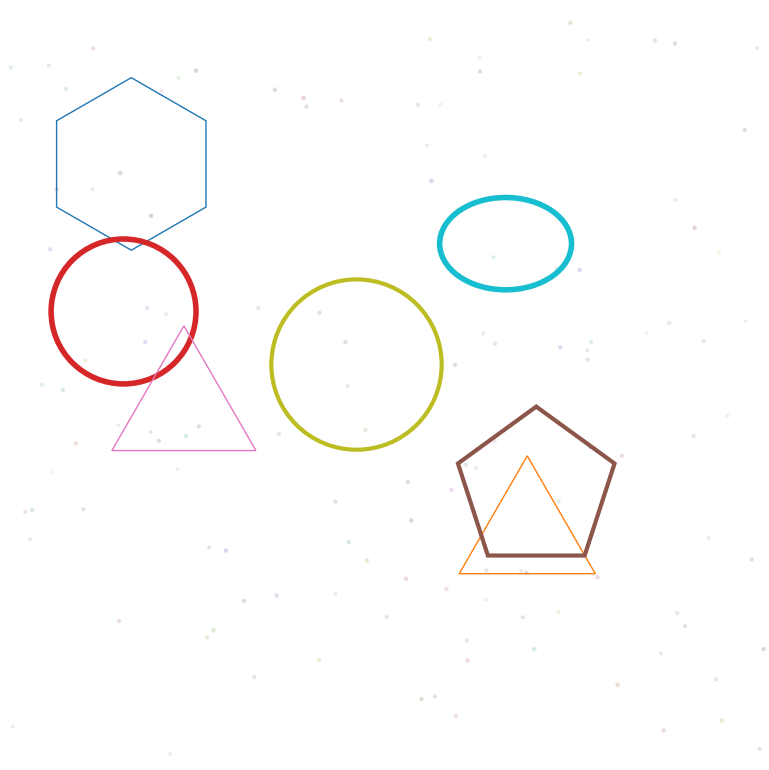[{"shape": "hexagon", "thickness": 0.5, "radius": 0.56, "center": [0.171, 0.787]}, {"shape": "triangle", "thickness": 0.5, "radius": 0.51, "center": [0.685, 0.306]}, {"shape": "circle", "thickness": 2, "radius": 0.47, "center": [0.16, 0.596]}, {"shape": "pentagon", "thickness": 1.5, "radius": 0.53, "center": [0.696, 0.365]}, {"shape": "triangle", "thickness": 0.5, "radius": 0.54, "center": [0.239, 0.469]}, {"shape": "circle", "thickness": 1.5, "radius": 0.55, "center": [0.463, 0.527]}, {"shape": "oval", "thickness": 2, "radius": 0.43, "center": [0.657, 0.684]}]